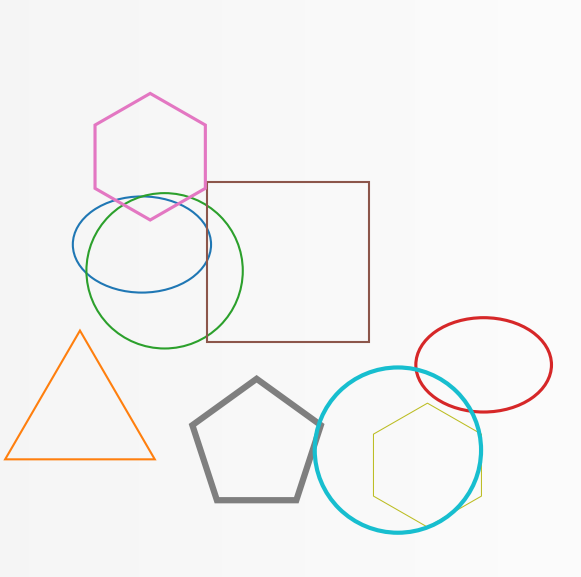[{"shape": "oval", "thickness": 1, "radius": 0.59, "center": [0.244, 0.576]}, {"shape": "triangle", "thickness": 1, "radius": 0.74, "center": [0.138, 0.278]}, {"shape": "circle", "thickness": 1, "radius": 0.67, "center": [0.283, 0.53]}, {"shape": "oval", "thickness": 1.5, "radius": 0.58, "center": [0.832, 0.367]}, {"shape": "square", "thickness": 1, "radius": 0.69, "center": [0.495, 0.546]}, {"shape": "hexagon", "thickness": 1.5, "radius": 0.55, "center": [0.258, 0.728]}, {"shape": "pentagon", "thickness": 3, "radius": 0.58, "center": [0.441, 0.227]}, {"shape": "hexagon", "thickness": 0.5, "radius": 0.54, "center": [0.735, 0.194]}, {"shape": "circle", "thickness": 2, "radius": 0.72, "center": [0.685, 0.22]}]